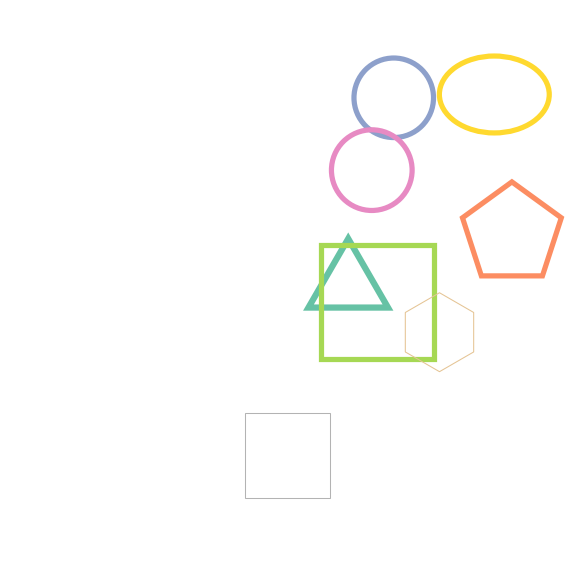[{"shape": "triangle", "thickness": 3, "radius": 0.4, "center": [0.603, 0.506]}, {"shape": "pentagon", "thickness": 2.5, "radius": 0.45, "center": [0.886, 0.594]}, {"shape": "circle", "thickness": 2.5, "radius": 0.34, "center": [0.682, 0.83]}, {"shape": "circle", "thickness": 2.5, "radius": 0.35, "center": [0.644, 0.705]}, {"shape": "square", "thickness": 2.5, "radius": 0.49, "center": [0.654, 0.476]}, {"shape": "oval", "thickness": 2.5, "radius": 0.48, "center": [0.856, 0.836]}, {"shape": "hexagon", "thickness": 0.5, "radius": 0.34, "center": [0.761, 0.424]}, {"shape": "square", "thickness": 0.5, "radius": 0.37, "center": [0.498, 0.21]}]